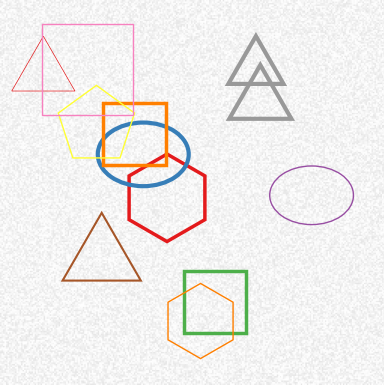[{"shape": "hexagon", "thickness": 2.5, "radius": 0.57, "center": [0.434, 0.486]}, {"shape": "triangle", "thickness": 0.5, "radius": 0.47, "center": [0.113, 0.811]}, {"shape": "oval", "thickness": 3, "radius": 0.59, "center": [0.372, 0.599]}, {"shape": "square", "thickness": 2.5, "radius": 0.4, "center": [0.559, 0.216]}, {"shape": "oval", "thickness": 1, "radius": 0.54, "center": [0.809, 0.493]}, {"shape": "hexagon", "thickness": 1, "radius": 0.49, "center": [0.521, 0.166]}, {"shape": "square", "thickness": 2.5, "radius": 0.41, "center": [0.35, 0.652]}, {"shape": "pentagon", "thickness": 1, "radius": 0.52, "center": [0.25, 0.674]}, {"shape": "triangle", "thickness": 1.5, "radius": 0.59, "center": [0.264, 0.33]}, {"shape": "square", "thickness": 1, "radius": 0.59, "center": [0.227, 0.82]}, {"shape": "triangle", "thickness": 3, "radius": 0.41, "center": [0.665, 0.823]}, {"shape": "triangle", "thickness": 3, "radius": 0.47, "center": [0.676, 0.738]}]